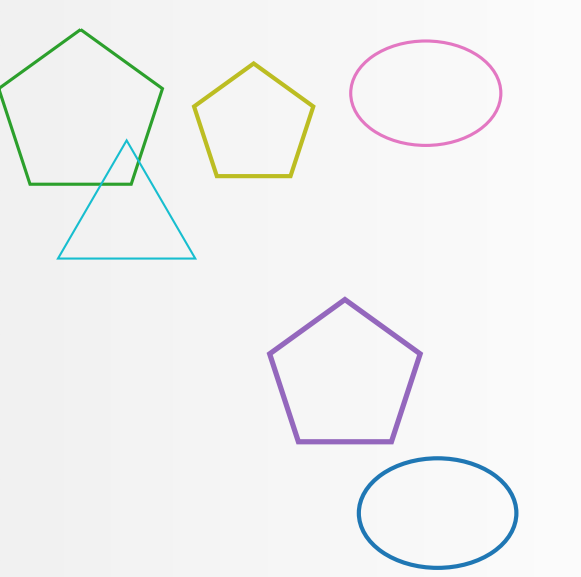[{"shape": "oval", "thickness": 2, "radius": 0.68, "center": [0.753, 0.111]}, {"shape": "pentagon", "thickness": 1.5, "radius": 0.74, "center": [0.139, 0.8]}, {"shape": "pentagon", "thickness": 2.5, "radius": 0.68, "center": [0.593, 0.344]}, {"shape": "oval", "thickness": 1.5, "radius": 0.65, "center": [0.733, 0.838]}, {"shape": "pentagon", "thickness": 2, "radius": 0.54, "center": [0.436, 0.781]}, {"shape": "triangle", "thickness": 1, "radius": 0.68, "center": [0.218, 0.62]}]